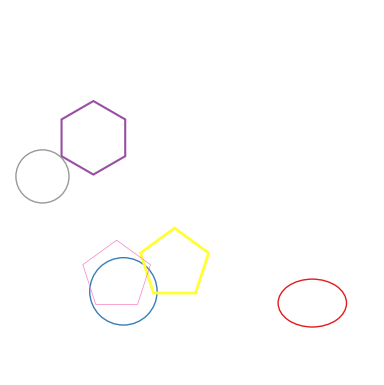[{"shape": "oval", "thickness": 1, "radius": 0.44, "center": [0.811, 0.213]}, {"shape": "circle", "thickness": 1, "radius": 0.44, "center": [0.321, 0.243]}, {"shape": "hexagon", "thickness": 1.5, "radius": 0.48, "center": [0.243, 0.642]}, {"shape": "pentagon", "thickness": 2, "radius": 0.47, "center": [0.453, 0.314]}, {"shape": "pentagon", "thickness": 0.5, "radius": 0.46, "center": [0.303, 0.284]}, {"shape": "circle", "thickness": 1, "radius": 0.34, "center": [0.11, 0.542]}]